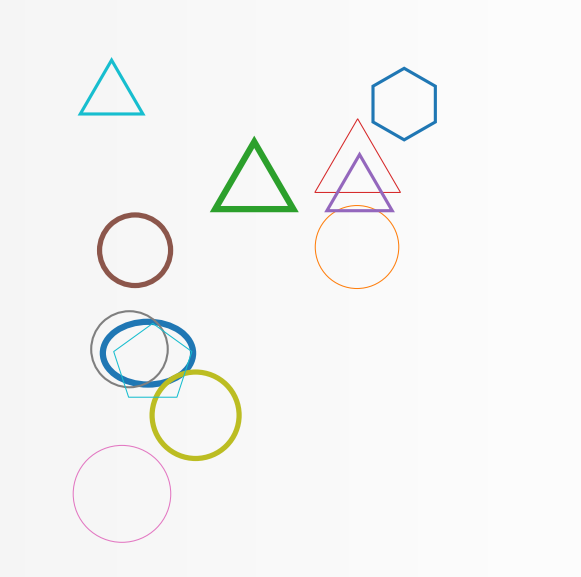[{"shape": "hexagon", "thickness": 1.5, "radius": 0.31, "center": [0.695, 0.819]}, {"shape": "oval", "thickness": 3, "radius": 0.39, "center": [0.255, 0.388]}, {"shape": "circle", "thickness": 0.5, "radius": 0.36, "center": [0.614, 0.571]}, {"shape": "triangle", "thickness": 3, "radius": 0.39, "center": [0.437, 0.676]}, {"shape": "triangle", "thickness": 0.5, "radius": 0.43, "center": [0.615, 0.708]}, {"shape": "triangle", "thickness": 1.5, "radius": 0.32, "center": [0.619, 0.667]}, {"shape": "circle", "thickness": 2.5, "radius": 0.31, "center": [0.232, 0.566]}, {"shape": "circle", "thickness": 0.5, "radius": 0.42, "center": [0.21, 0.144]}, {"shape": "circle", "thickness": 1, "radius": 0.33, "center": [0.223, 0.394]}, {"shape": "circle", "thickness": 2.5, "radius": 0.37, "center": [0.337, 0.28]}, {"shape": "pentagon", "thickness": 0.5, "radius": 0.35, "center": [0.263, 0.368]}, {"shape": "triangle", "thickness": 1.5, "radius": 0.31, "center": [0.192, 0.833]}]